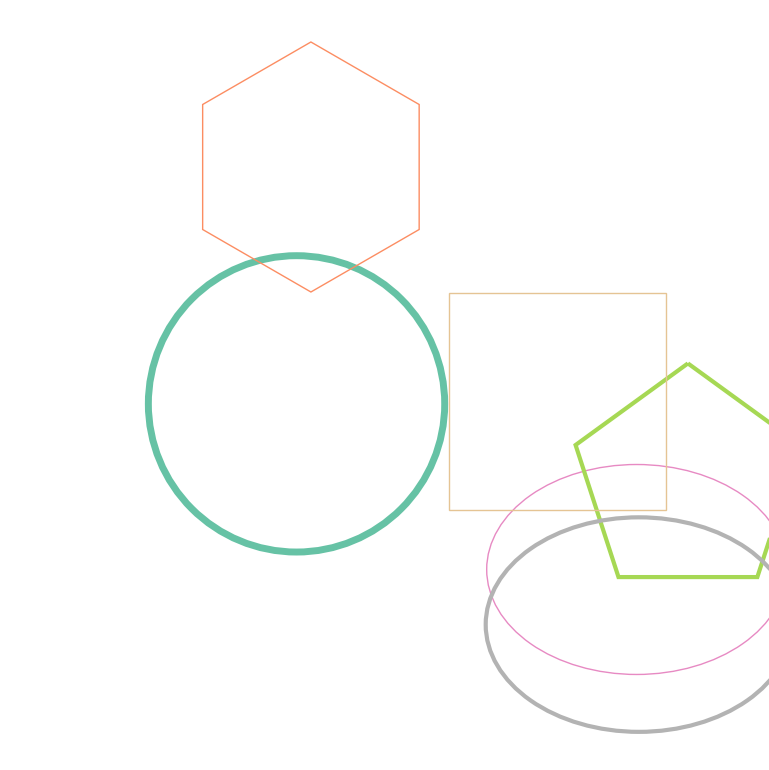[{"shape": "circle", "thickness": 2.5, "radius": 0.96, "center": [0.385, 0.476]}, {"shape": "hexagon", "thickness": 0.5, "radius": 0.81, "center": [0.404, 0.783]}, {"shape": "oval", "thickness": 0.5, "radius": 0.97, "center": [0.827, 0.26]}, {"shape": "pentagon", "thickness": 1.5, "radius": 0.77, "center": [0.893, 0.375]}, {"shape": "square", "thickness": 0.5, "radius": 0.7, "center": [0.724, 0.479]}, {"shape": "oval", "thickness": 1.5, "radius": 1.0, "center": [0.83, 0.189]}]